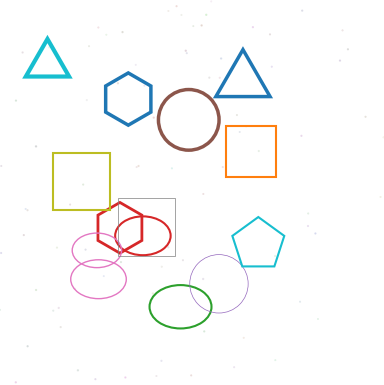[{"shape": "triangle", "thickness": 2.5, "radius": 0.41, "center": [0.631, 0.79]}, {"shape": "hexagon", "thickness": 2.5, "radius": 0.34, "center": [0.333, 0.743]}, {"shape": "square", "thickness": 1.5, "radius": 0.33, "center": [0.651, 0.606]}, {"shape": "oval", "thickness": 1.5, "radius": 0.4, "center": [0.469, 0.203]}, {"shape": "oval", "thickness": 1.5, "radius": 0.36, "center": [0.371, 0.388]}, {"shape": "hexagon", "thickness": 2, "radius": 0.33, "center": [0.311, 0.408]}, {"shape": "circle", "thickness": 0.5, "radius": 0.38, "center": [0.569, 0.263]}, {"shape": "circle", "thickness": 2.5, "radius": 0.39, "center": [0.49, 0.689]}, {"shape": "oval", "thickness": 1, "radius": 0.32, "center": [0.252, 0.35]}, {"shape": "oval", "thickness": 1, "radius": 0.36, "center": [0.256, 0.275]}, {"shape": "square", "thickness": 0.5, "radius": 0.37, "center": [0.38, 0.41]}, {"shape": "square", "thickness": 1.5, "radius": 0.37, "center": [0.213, 0.529]}, {"shape": "pentagon", "thickness": 1.5, "radius": 0.35, "center": [0.671, 0.365]}, {"shape": "triangle", "thickness": 3, "radius": 0.32, "center": [0.123, 0.834]}]